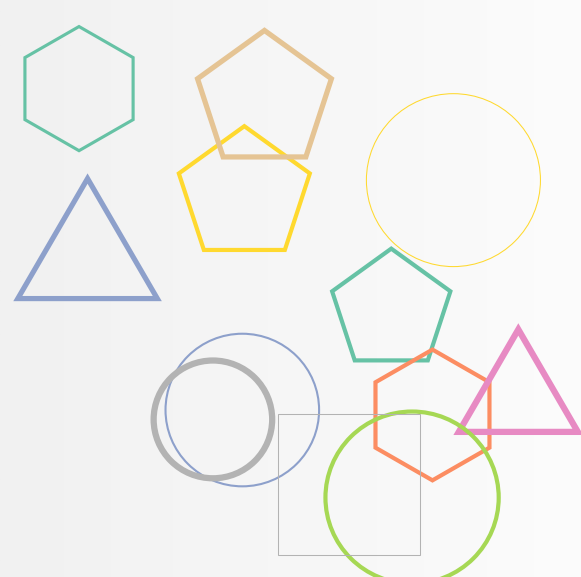[{"shape": "pentagon", "thickness": 2, "radius": 0.53, "center": [0.673, 0.462]}, {"shape": "hexagon", "thickness": 1.5, "radius": 0.54, "center": [0.136, 0.846]}, {"shape": "hexagon", "thickness": 2, "radius": 0.57, "center": [0.744, 0.281]}, {"shape": "circle", "thickness": 1, "radius": 0.66, "center": [0.417, 0.289]}, {"shape": "triangle", "thickness": 2.5, "radius": 0.69, "center": [0.151, 0.551]}, {"shape": "triangle", "thickness": 3, "radius": 0.59, "center": [0.892, 0.31]}, {"shape": "circle", "thickness": 2, "radius": 0.75, "center": [0.709, 0.137]}, {"shape": "pentagon", "thickness": 2, "radius": 0.59, "center": [0.42, 0.662]}, {"shape": "circle", "thickness": 0.5, "radius": 0.75, "center": [0.78, 0.687]}, {"shape": "pentagon", "thickness": 2.5, "radius": 0.61, "center": [0.455, 0.825]}, {"shape": "square", "thickness": 0.5, "radius": 0.61, "center": [0.6, 0.16]}, {"shape": "circle", "thickness": 3, "radius": 0.51, "center": [0.366, 0.273]}]